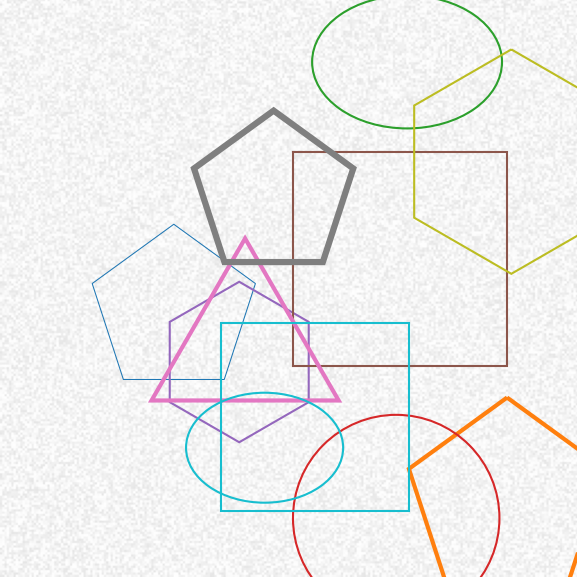[{"shape": "pentagon", "thickness": 0.5, "radius": 0.74, "center": [0.301, 0.462]}, {"shape": "pentagon", "thickness": 2, "radius": 0.89, "center": [0.878, 0.132]}, {"shape": "oval", "thickness": 1, "radius": 0.82, "center": [0.705, 0.892]}, {"shape": "circle", "thickness": 1, "radius": 0.89, "center": [0.686, 0.102]}, {"shape": "hexagon", "thickness": 1, "radius": 0.69, "center": [0.414, 0.372]}, {"shape": "square", "thickness": 1, "radius": 0.93, "center": [0.693, 0.551]}, {"shape": "triangle", "thickness": 2, "radius": 0.94, "center": [0.424, 0.399]}, {"shape": "pentagon", "thickness": 3, "radius": 0.72, "center": [0.474, 0.663]}, {"shape": "hexagon", "thickness": 1, "radius": 0.97, "center": [0.885, 0.719]}, {"shape": "square", "thickness": 1, "radius": 0.81, "center": [0.545, 0.277]}, {"shape": "oval", "thickness": 1, "radius": 0.68, "center": [0.458, 0.224]}]